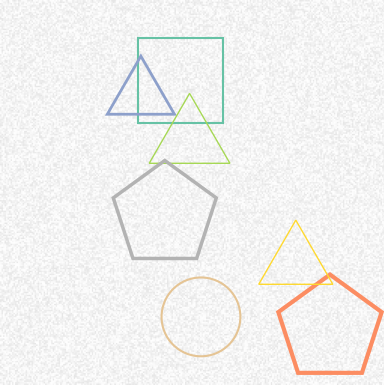[{"shape": "square", "thickness": 1.5, "radius": 0.55, "center": [0.468, 0.79]}, {"shape": "pentagon", "thickness": 3, "radius": 0.71, "center": [0.857, 0.146]}, {"shape": "triangle", "thickness": 2, "radius": 0.5, "center": [0.366, 0.754]}, {"shape": "triangle", "thickness": 1, "radius": 0.61, "center": [0.492, 0.636]}, {"shape": "triangle", "thickness": 1, "radius": 0.56, "center": [0.768, 0.317]}, {"shape": "circle", "thickness": 1.5, "radius": 0.51, "center": [0.522, 0.177]}, {"shape": "pentagon", "thickness": 2.5, "radius": 0.7, "center": [0.428, 0.442]}]